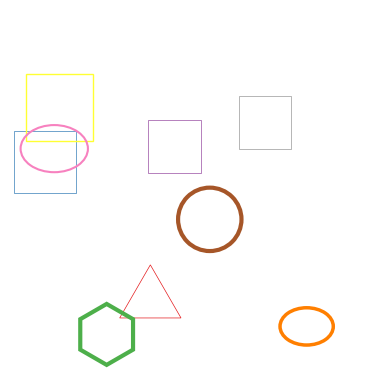[{"shape": "triangle", "thickness": 0.5, "radius": 0.46, "center": [0.391, 0.22]}, {"shape": "square", "thickness": 0.5, "radius": 0.4, "center": [0.118, 0.579]}, {"shape": "hexagon", "thickness": 3, "radius": 0.4, "center": [0.277, 0.131]}, {"shape": "square", "thickness": 0.5, "radius": 0.35, "center": [0.454, 0.62]}, {"shape": "oval", "thickness": 2.5, "radius": 0.35, "center": [0.796, 0.152]}, {"shape": "square", "thickness": 1, "radius": 0.43, "center": [0.154, 0.721]}, {"shape": "circle", "thickness": 3, "radius": 0.41, "center": [0.545, 0.43]}, {"shape": "oval", "thickness": 1.5, "radius": 0.44, "center": [0.141, 0.614]}, {"shape": "square", "thickness": 0.5, "radius": 0.34, "center": [0.689, 0.681]}]